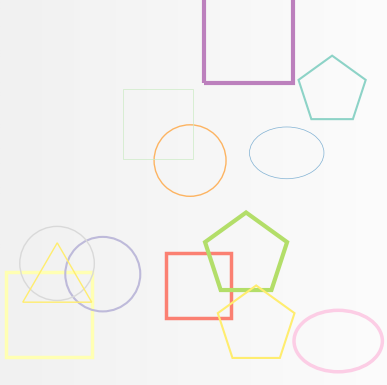[{"shape": "pentagon", "thickness": 1.5, "radius": 0.46, "center": [0.857, 0.764]}, {"shape": "square", "thickness": 2.5, "radius": 0.55, "center": [0.126, 0.182]}, {"shape": "circle", "thickness": 1.5, "radius": 0.48, "center": [0.265, 0.288]}, {"shape": "square", "thickness": 2.5, "radius": 0.42, "center": [0.512, 0.258]}, {"shape": "oval", "thickness": 0.5, "radius": 0.48, "center": [0.74, 0.603]}, {"shape": "circle", "thickness": 1, "radius": 0.46, "center": [0.49, 0.583]}, {"shape": "pentagon", "thickness": 3, "radius": 0.56, "center": [0.635, 0.337]}, {"shape": "oval", "thickness": 2.5, "radius": 0.57, "center": [0.873, 0.114]}, {"shape": "circle", "thickness": 1, "radius": 0.48, "center": [0.147, 0.316]}, {"shape": "square", "thickness": 3, "radius": 0.57, "center": [0.642, 0.9]}, {"shape": "square", "thickness": 0.5, "radius": 0.45, "center": [0.407, 0.678]}, {"shape": "triangle", "thickness": 1, "radius": 0.51, "center": [0.148, 0.266]}, {"shape": "pentagon", "thickness": 1.5, "radius": 0.52, "center": [0.661, 0.154]}]